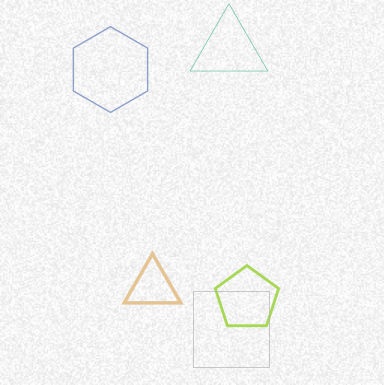[{"shape": "triangle", "thickness": 0.5, "radius": 0.58, "center": [0.595, 0.874]}, {"shape": "hexagon", "thickness": 1, "radius": 0.56, "center": [0.287, 0.819]}, {"shape": "pentagon", "thickness": 2, "radius": 0.43, "center": [0.641, 0.224]}, {"shape": "triangle", "thickness": 2.5, "radius": 0.42, "center": [0.396, 0.256]}, {"shape": "square", "thickness": 0.5, "radius": 0.49, "center": [0.6, 0.145]}]